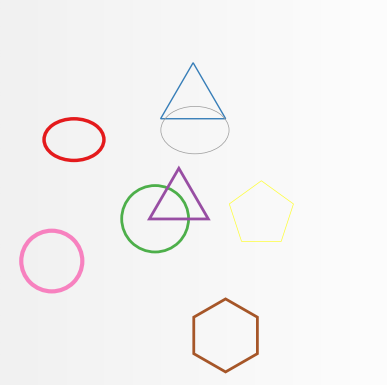[{"shape": "oval", "thickness": 2.5, "radius": 0.39, "center": [0.191, 0.637]}, {"shape": "triangle", "thickness": 1, "radius": 0.48, "center": [0.498, 0.74]}, {"shape": "circle", "thickness": 2, "radius": 0.43, "center": [0.4, 0.432]}, {"shape": "triangle", "thickness": 2, "radius": 0.44, "center": [0.462, 0.475]}, {"shape": "pentagon", "thickness": 0.5, "radius": 0.44, "center": [0.675, 0.443]}, {"shape": "hexagon", "thickness": 2, "radius": 0.47, "center": [0.582, 0.129]}, {"shape": "circle", "thickness": 3, "radius": 0.39, "center": [0.134, 0.322]}, {"shape": "oval", "thickness": 0.5, "radius": 0.44, "center": [0.503, 0.662]}]